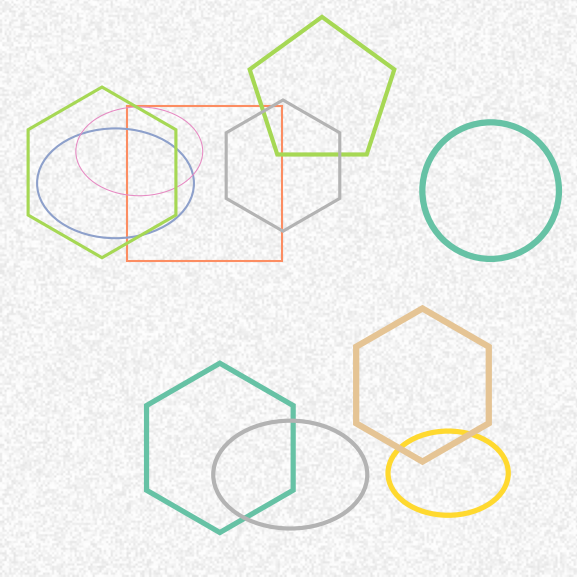[{"shape": "hexagon", "thickness": 2.5, "radius": 0.73, "center": [0.381, 0.224]}, {"shape": "circle", "thickness": 3, "radius": 0.59, "center": [0.85, 0.669]}, {"shape": "square", "thickness": 1, "radius": 0.67, "center": [0.355, 0.681]}, {"shape": "oval", "thickness": 1, "radius": 0.68, "center": [0.2, 0.682]}, {"shape": "oval", "thickness": 0.5, "radius": 0.55, "center": [0.241, 0.737]}, {"shape": "pentagon", "thickness": 2, "radius": 0.66, "center": [0.558, 0.838]}, {"shape": "hexagon", "thickness": 1.5, "radius": 0.74, "center": [0.177, 0.701]}, {"shape": "oval", "thickness": 2.5, "radius": 0.52, "center": [0.776, 0.18]}, {"shape": "hexagon", "thickness": 3, "radius": 0.66, "center": [0.732, 0.332]}, {"shape": "oval", "thickness": 2, "radius": 0.67, "center": [0.503, 0.177]}, {"shape": "hexagon", "thickness": 1.5, "radius": 0.57, "center": [0.49, 0.712]}]